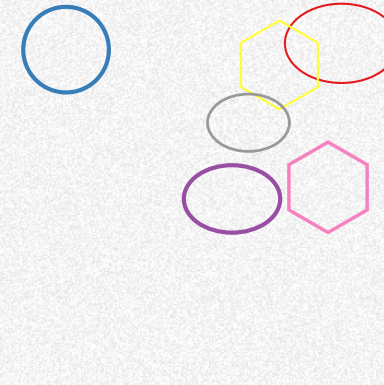[{"shape": "oval", "thickness": 1.5, "radius": 0.74, "center": [0.887, 0.887]}, {"shape": "circle", "thickness": 3, "radius": 0.56, "center": [0.172, 0.871]}, {"shape": "oval", "thickness": 3, "radius": 0.63, "center": [0.603, 0.483]}, {"shape": "hexagon", "thickness": 1.5, "radius": 0.58, "center": [0.726, 0.831]}, {"shape": "hexagon", "thickness": 2.5, "radius": 0.59, "center": [0.852, 0.513]}, {"shape": "oval", "thickness": 2, "radius": 0.53, "center": [0.645, 0.681]}]